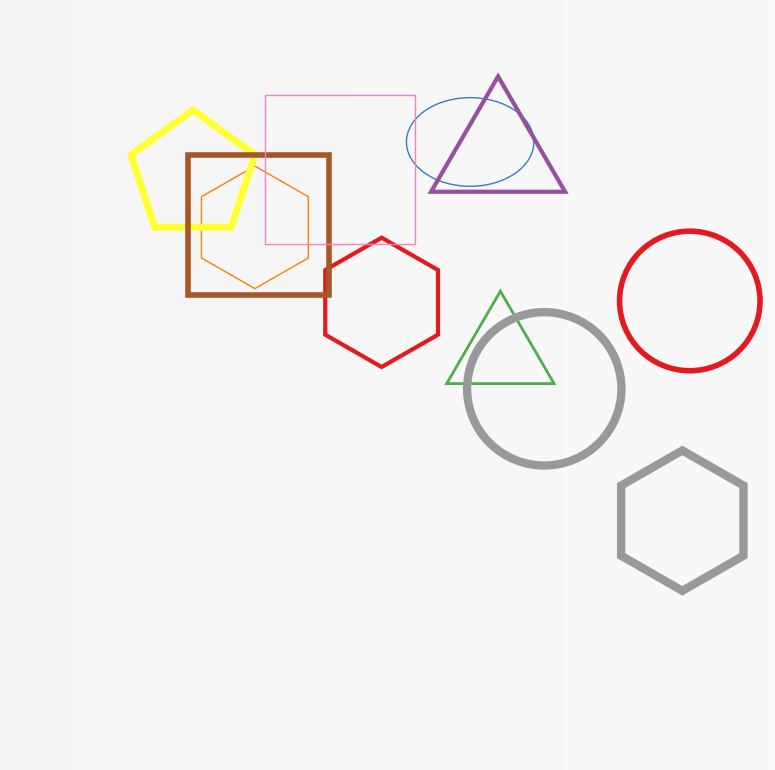[{"shape": "circle", "thickness": 2, "radius": 0.45, "center": [0.89, 0.609]}, {"shape": "hexagon", "thickness": 1.5, "radius": 0.42, "center": [0.492, 0.607]}, {"shape": "oval", "thickness": 0.5, "radius": 0.41, "center": [0.607, 0.816]}, {"shape": "triangle", "thickness": 1, "radius": 0.4, "center": [0.646, 0.542]}, {"shape": "triangle", "thickness": 1.5, "radius": 0.5, "center": [0.643, 0.801]}, {"shape": "hexagon", "thickness": 0.5, "radius": 0.4, "center": [0.329, 0.705]}, {"shape": "pentagon", "thickness": 2.5, "radius": 0.42, "center": [0.249, 0.773]}, {"shape": "square", "thickness": 2, "radius": 0.46, "center": [0.333, 0.708]}, {"shape": "square", "thickness": 0.5, "radius": 0.48, "center": [0.439, 0.78]}, {"shape": "hexagon", "thickness": 3, "radius": 0.46, "center": [0.88, 0.324]}, {"shape": "circle", "thickness": 3, "radius": 0.5, "center": [0.702, 0.495]}]